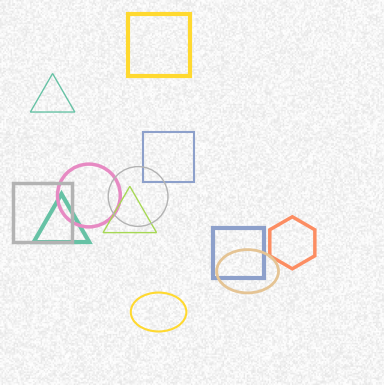[{"shape": "triangle", "thickness": 1, "radius": 0.33, "center": [0.137, 0.742]}, {"shape": "triangle", "thickness": 3, "radius": 0.42, "center": [0.16, 0.413]}, {"shape": "hexagon", "thickness": 2.5, "radius": 0.34, "center": [0.759, 0.369]}, {"shape": "square", "thickness": 3, "radius": 0.33, "center": [0.619, 0.343]}, {"shape": "square", "thickness": 1.5, "radius": 0.33, "center": [0.438, 0.592]}, {"shape": "circle", "thickness": 2.5, "radius": 0.41, "center": [0.231, 0.492]}, {"shape": "triangle", "thickness": 1, "radius": 0.4, "center": [0.337, 0.436]}, {"shape": "square", "thickness": 3, "radius": 0.4, "center": [0.414, 0.884]}, {"shape": "oval", "thickness": 1.5, "radius": 0.36, "center": [0.412, 0.19]}, {"shape": "oval", "thickness": 2, "radius": 0.4, "center": [0.643, 0.295]}, {"shape": "circle", "thickness": 1, "radius": 0.39, "center": [0.359, 0.49]}, {"shape": "square", "thickness": 2.5, "radius": 0.38, "center": [0.11, 0.448]}]